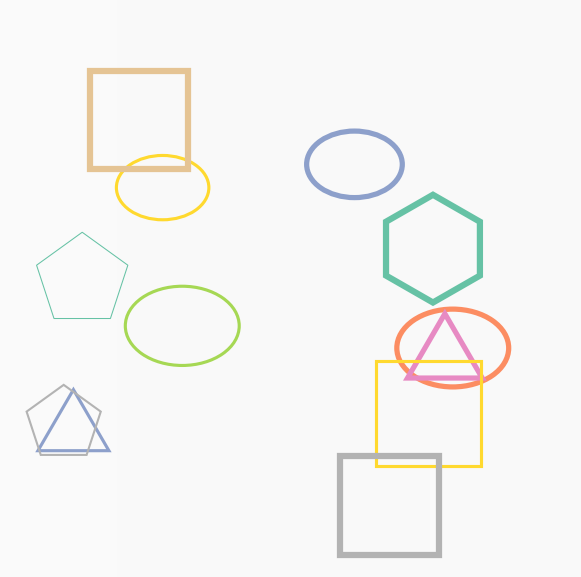[{"shape": "pentagon", "thickness": 0.5, "radius": 0.41, "center": [0.141, 0.514]}, {"shape": "hexagon", "thickness": 3, "radius": 0.47, "center": [0.745, 0.569]}, {"shape": "oval", "thickness": 2.5, "radius": 0.48, "center": [0.779, 0.396]}, {"shape": "oval", "thickness": 2.5, "radius": 0.41, "center": [0.61, 0.715]}, {"shape": "triangle", "thickness": 1.5, "radius": 0.35, "center": [0.126, 0.254]}, {"shape": "triangle", "thickness": 2.5, "radius": 0.37, "center": [0.765, 0.382]}, {"shape": "oval", "thickness": 1.5, "radius": 0.49, "center": [0.314, 0.435]}, {"shape": "square", "thickness": 1.5, "radius": 0.45, "center": [0.738, 0.283]}, {"shape": "oval", "thickness": 1.5, "radius": 0.4, "center": [0.28, 0.674]}, {"shape": "square", "thickness": 3, "radius": 0.42, "center": [0.239, 0.791]}, {"shape": "square", "thickness": 3, "radius": 0.43, "center": [0.67, 0.124]}, {"shape": "pentagon", "thickness": 1, "radius": 0.34, "center": [0.11, 0.266]}]